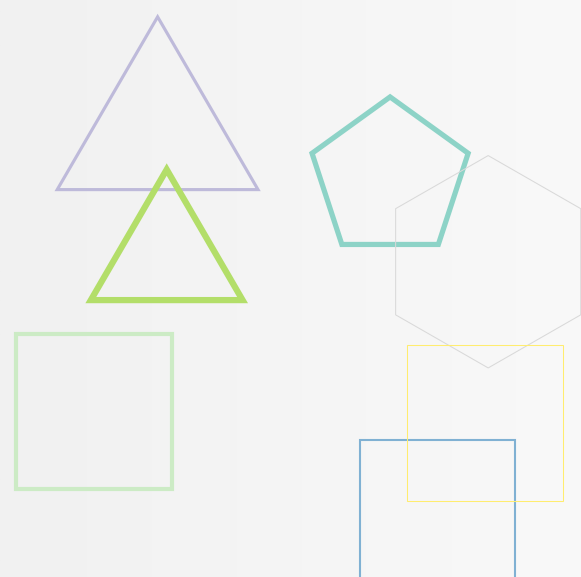[{"shape": "pentagon", "thickness": 2.5, "radius": 0.71, "center": [0.671, 0.69]}, {"shape": "triangle", "thickness": 1.5, "radius": 1.0, "center": [0.271, 0.771]}, {"shape": "square", "thickness": 1, "radius": 0.67, "center": [0.753, 0.103]}, {"shape": "triangle", "thickness": 3, "radius": 0.75, "center": [0.287, 0.555]}, {"shape": "hexagon", "thickness": 0.5, "radius": 0.92, "center": [0.84, 0.546]}, {"shape": "square", "thickness": 2, "radius": 0.67, "center": [0.162, 0.287]}, {"shape": "square", "thickness": 0.5, "radius": 0.67, "center": [0.834, 0.267]}]